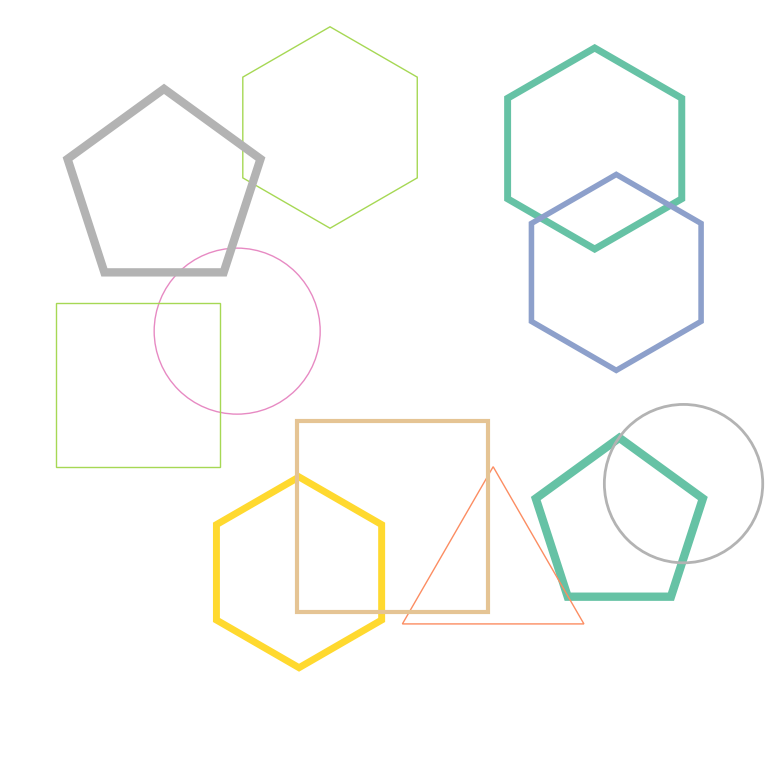[{"shape": "pentagon", "thickness": 3, "radius": 0.57, "center": [0.804, 0.317]}, {"shape": "hexagon", "thickness": 2.5, "radius": 0.65, "center": [0.772, 0.807]}, {"shape": "triangle", "thickness": 0.5, "radius": 0.68, "center": [0.64, 0.258]}, {"shape": "hexagon", "thickness": 2, "radius": 0.64, "center": [0.8, 0.646]}, {"shape": "circle", "thickness": 0.5, "radius": 0.54, "center": [0.308, 0.57]}, {"shape": "square", "thickness": 0.5, "radius": 0.53, "center": [0.179, 0.5]}, {"shape": "hexagon", "thickness": 0.5, "radius": 0.65, "center": [0.429, 0.834]}, {"shape": "hexagon", "thickness": 2.5, "radius": 0.62, "center": [0.388, 0.257]}, {"shape": "square", "thickness": 1.5, "radius": 0.62, "center": [0.51, 0.329]}, {"shape": "pentagon", "thickness": 3, "radius": 0.66, "center": [0.213, 0.753]}, {"shape": "circle", "thickness": 1, "radius": 0.51, "center": [0.888, 0.372]}]